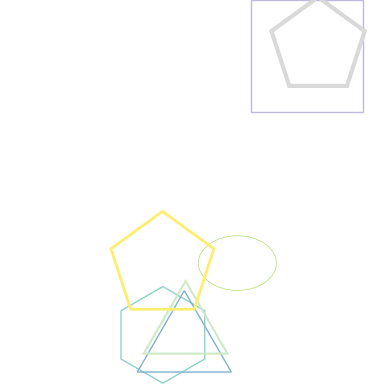[{"shape": "hexagon", "thickness": 1, "radius": 0.63, "center": [0.423, 0.13]}, {"shape": "square", "thickness": 1, "radius": 0.73, "center": [0.797, 0.855]}, {"shape": "triangle", "thickness": 1, "radius": 0.7, "center": [0.479, 0.104]}, {"shape": "oval", "thickness": 0.5, "radius": 0.51, "center": [0.617, 0.317]}, {"shape": "pentagon", "thickness": 3, "radius": 0.64, "center": [0.826, 0.88]}, {"shape": "triangle", "thickness": 1.5, "radius": 0.63, "center": [0.482, 0.144]}, {"shape": "pentagon", "thickness": 2, "radius": 0.7, "center": [0.422, 0.31]}]